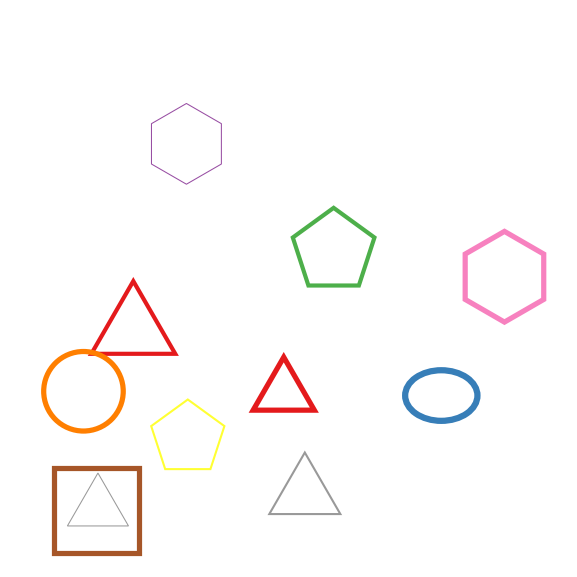[{"shape": "triangle", "thickness": 2.5, "radius": 0.31, "center": [0.491, 0.319]}, {"shape": "triangle", "thickness": 2, "radius": 0.42, "center": [0.231, 0.428]}, {"shape": "oval", "thickness": 3, "radius": 0.31, "center": [0.764, 0.314]}, {"shape": "pentagon", "thickness": 2, "radius": 0.37, "center": [0.578, 0.565]}, {"shape": "hexagon", "thickness": 0.5, "radius": 0.35, "center": [0.323, 0.75]}, {"shape": "circle", "thickness": 2.5, "radius": 0.34, "center": [0.145, 0.322]}, {"shape": "pentagon", "thickness": 1, "radius": 0.33, "center": [0.325, 0.241]}, {"shape": "square", "thickness": 2.5, "radius": 0.37, "center": [0.167, 0.114]}, {"shape": "hexagon", "thickness": 2.5, "radius": 0.39, "center": [0.874, 0.52]}, {"shape": "triangle", "thickness": 0.5, "radius": 0.31, "center": [0.17, 0.119]}, {"shape": "triangle", "thickness": 1, "radius": 0.36, "center": [0.528, 0.144]}]